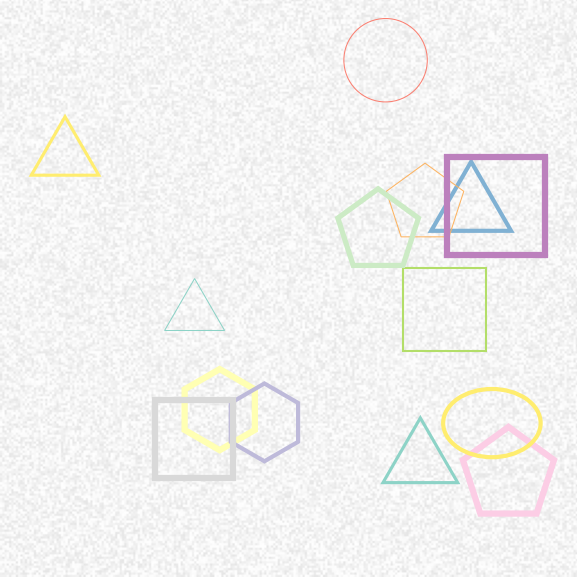[{"shape": "triangle", "thickness": 0.5, "radius": 0.3, "center": [0.337, 0.457]}, {"shape": "triangle", "thickness": 1.5, "radius": 0.37, "center": [0.728, 0.201]}, {"shape": "hexagon", "thickness": 3, "radius": 0.35, "center": [0.38, 0.29]}, {"shape": "hexagon", "thickness": 2, "radius": 0.34, "center": [0.458, 0.268]}, {"shape": "circle", "thickness": 0.5, "radius": 0.36, "center": [0.668, 0.895]}, {"shape": "triangle", "thickness": 2, "radius": 0.4, "center": [0.816, 0.639]}, {"shape": "pentagon", "thickness": 0.5, "radius": 0.35, "center": [0.736, 0.646]}, {"shape": "square", "thickness": 1, "radius": 0.36, "center": [0.77, 0.463]}, {"shape": "pentagon", "thickness": 3, "radius": 0.41, "center": [0.88, 0.177]}, {"shape": "square", "thickness": 3, "radius": 0.34, "center": [0.336, 0.239]}, {"shape": "square", "thickness": 3, "radius": 0.42, "center": [0.859, 0.642]}, {"shape": "pentagon", "thickness": 2.5, "radius": 0.37, "center": [0.655, 0.599]}, {"shape": "oval", "thickness": 2, "radius": 0.42, "center": [0.852, 0.266]}, {"shape": "triangle", "thickness": 1.5, "radius": 0.34, "center": [0.113, 0.73]}]